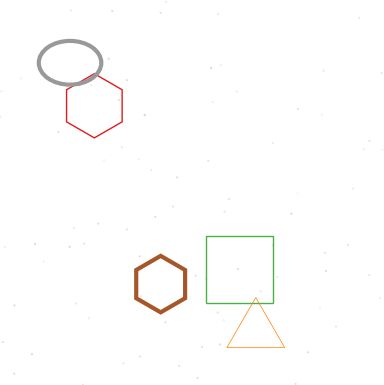[{"shape": "hexagon", "thickness": 1, "radius": 0.42, "center": [0.245, 0.725]}, {"shape": "square", "thickness": 1, "radius": 0.44, "center": [0.621, 0.299]}, {"shape": "triangle", "thickness": 0.5, "radius": 0.43, "center": [0.664, 0.141]}, {"shape": "hexagon", "thickness": 3, "radius": 0.37, "center": [0.417, 0.262]}, {"shape": "oval", "thickness": 3, "radius": 0.41, "center": [0.182, 0.837]}]